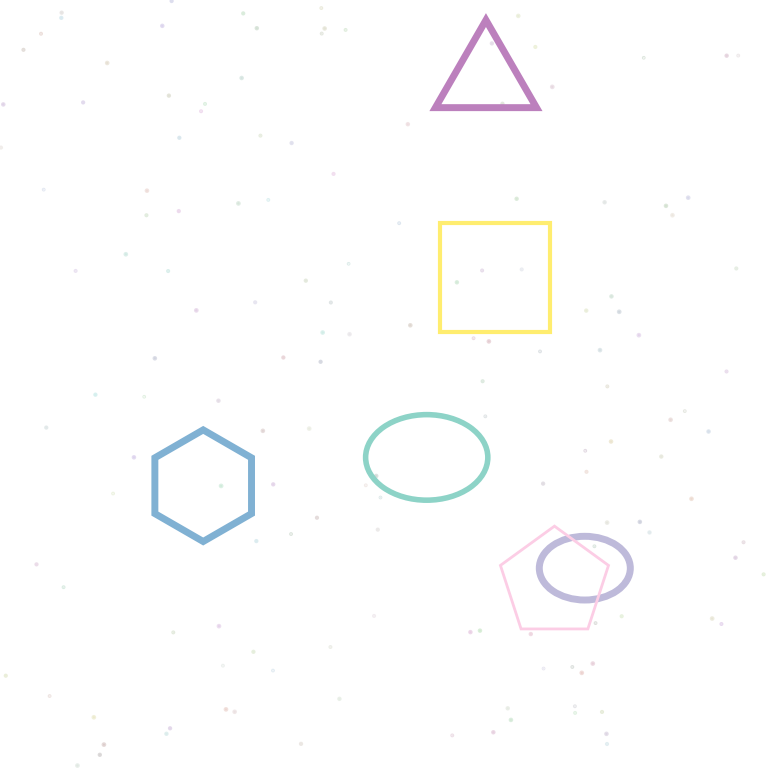[{"shape": "oval", "thickness": 2, "radius": 0.4, "center": [0.554, 0.406]}, {"shape": "oval", "thickness": 2.5, "radius": 0.3, "center": [0.759, 0.262]}, {"shape": "hexagon", "thickness": 2.5, "radius": 0.36, "center": [0.264, 0.369]}, {"shape": "pentagon", "thickness": 1, "radius": 0.37, "center": [0.72, 0.243]}, {"shape": "triangle", "thickness": 2.5, "radius": 0.38, "center": [0.631, 0.898]}, {"shape": "square", "thickness": 1.5, "radius": 0.35, "center": [0.643, 0.639]}]